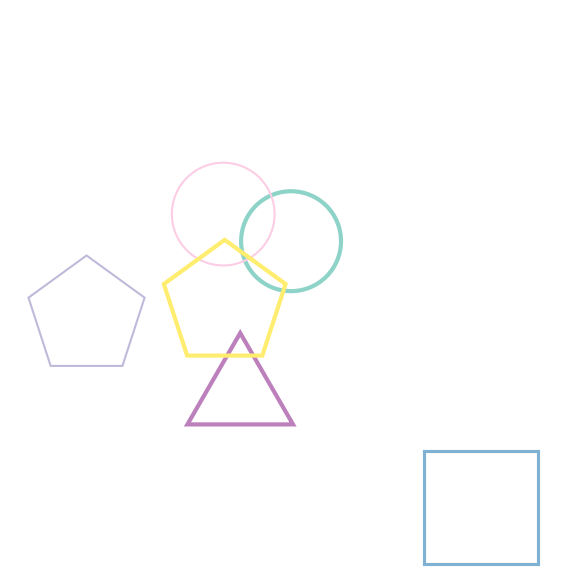[{"shape": "circle", "thickness": 2, "radius": 0.43, "center": [0.504, 0.581]}, {"shape": "pentagon", "thickness": 1, "radius": 0.53, "center": [0.15, 0.451]}, {"shape": "square", "thickness": 1.5, "radius": 0.49, "center": [0.833, 0.12]}, {"shape": "circle", "thickness": 1, "radius": 0.44, "center": [0.387, 0.628]}, {"shape": "triangle", "thickness": 2, "radius": 0.53, "center": [0.416, 0.317]}, {"shape": "pentagon", "thickness": 2, "radius": 0.55, "center": [0.389, 0.473]}]